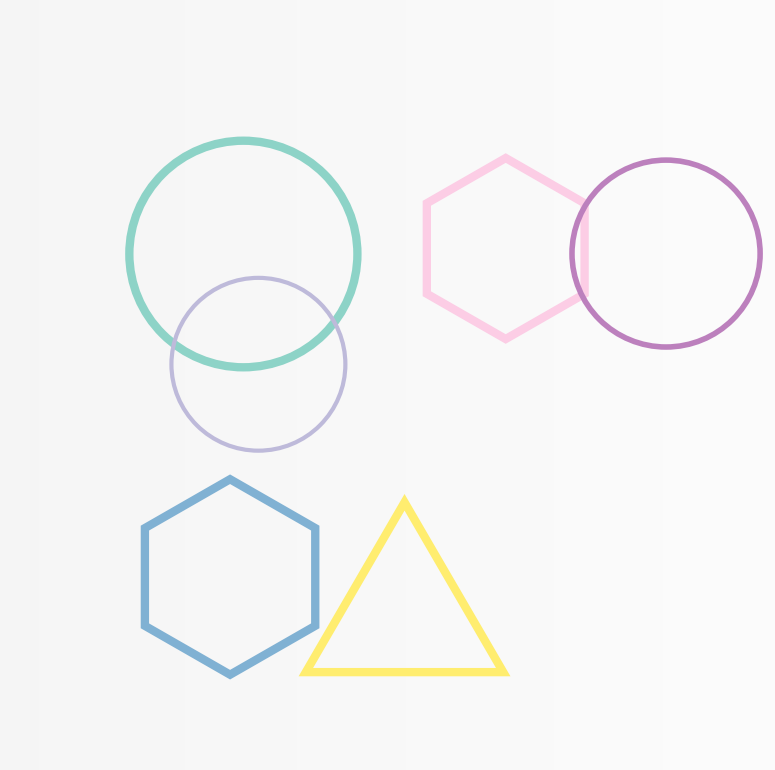[{"shape": "circle", "thickness": 3, "radius": 0.74, "center": [0.314, 0.67]}, {"shape": "circle", "thickness": 1.5, "radius": 0.56, "center": [0.333, 0.527]}, {"shape": "hexagon", "thickness": 3, "radius": 0.63, "center": [0.297, 0.251]}, {"shape": "hexagon", "thickness": 3, "radius": 0.59, "center": [0.653, 0.677]}, {"shape": "circle", "thickness": 2, "radius": 0.61, "center": [0.859, 0.671]}, {"shape": "triangle", "thickness": 3, "radius": 0.74, "center": [0.522, 0.201]}]